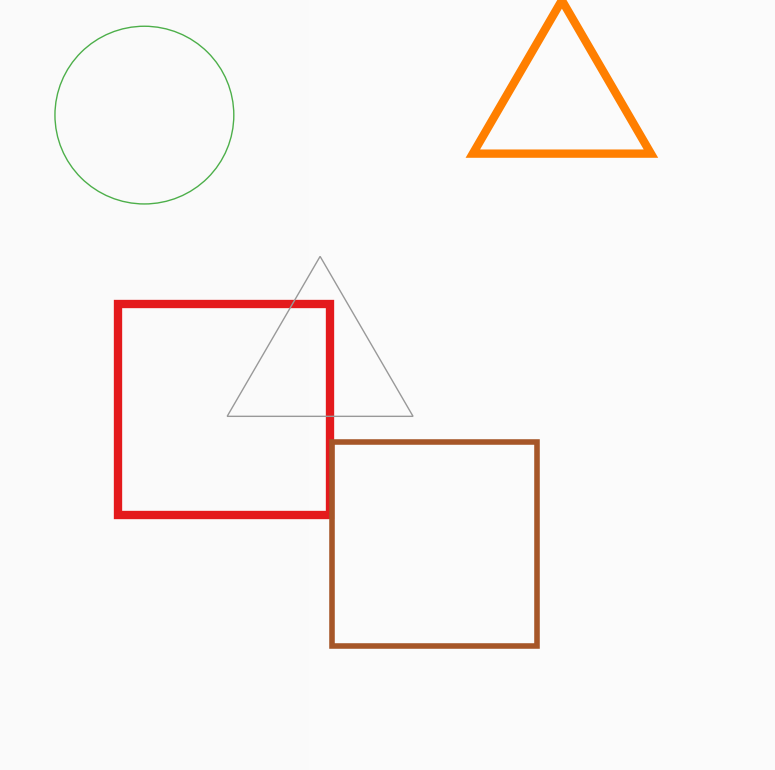[{"shape": "square", "thickness": 3, "radius": 0.69, "center": [0.289, 0.468]}, {"shape": "circle", "thickness": 0.5, "radius": 0.58, "center": [0.186, 0.851]}, {"shape": "triangle", "thickness": 3, "radius": 0.66, "center": [0.725, 0.867]}, {"shape": "square", "thickness": 2, "radius": 0.66, "center": [0.561, 0.293]}, {"shape": "triangle", "thickness": 0.5, "radius": 0.69, "center": [0.413, 0.529]}]